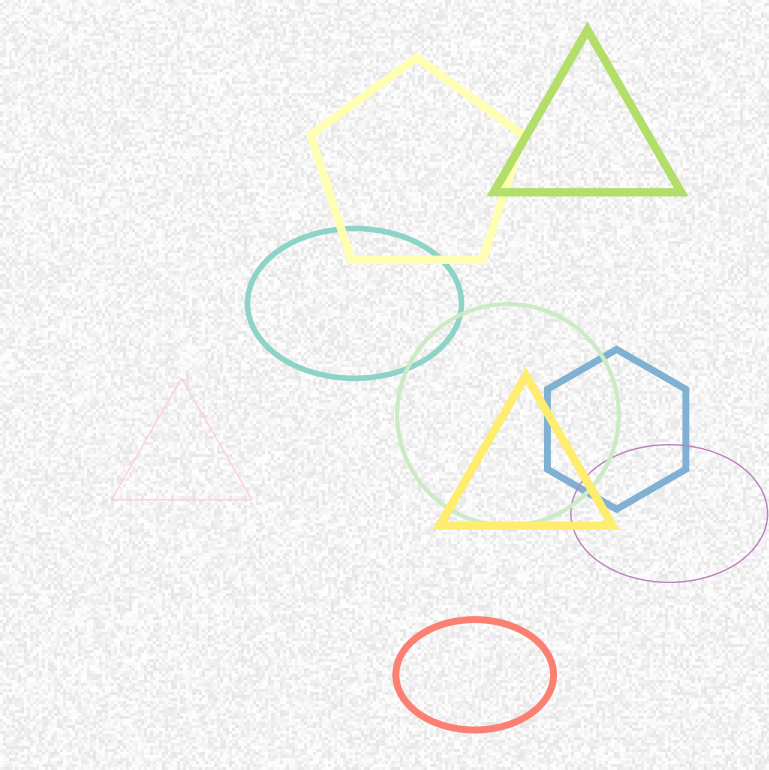[{"shape": "oval", "thickness": 2, "radius": 0.69, "center": [0.46, 0.606]}, {"shape": "pentagon", "thickness": 3, "radius": 0.73, "center": [0.541, 0.78]}, {"shape": "oval", "thickness": 2.5, "radius": 0.51, "center": [0.616, 0.124]}, {"shape": "hexagon", "thickness": 2.5, "radius": 0.52, "center": [0.801, 0.442]}, {"shape": "triangle", "thickness": 3, "radius": 0.7, "center": [0.763, 0.821]}, {"shape": "triangle", "thickness": 0.5, "radius": 0.53, "center": [0.236, 0.403]}, {"shape": "oval", "thickness": 0.5, "radius": 0.64, "center": [0.869, 0.333]}, {"shape": "circle", "thickness": 1.5, "radius": 0.72, "center": [0.66, 0.461]}, {"shape": "triangle", "thickness": 3, "radius": 0.65, "center": [0.683, 0.382]}]